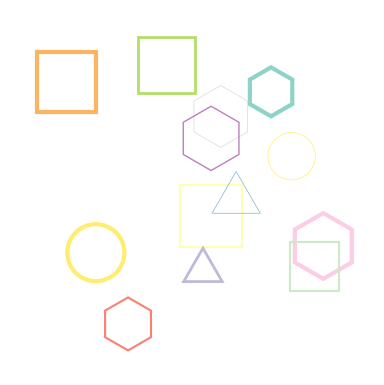[{"shape": "hexagon", "thickness": 3, "radius": 0.32, "center": [0.704, 0.761]}, {"shape": "square", "thickness": 1.5, "radius": 0.41, "center": [0.548, 0.439]}, {"shape": "triangle", "thickness": 2, "radius": 0.29, "center": [0.527, 0.298]}, {"shape": "hexagon", "thickness": 1.5, "radius": 0.34, "center": [0.333, 0.159]}, {"shape": "triangle", "thickness": 0.5, "radius": 0.36, "center": [0.613, 0.482]}, {"shape": "square", "thickness": 3, "radius": 0.38, "center": [0.173, 0.787]}, {"shape": "square", "thickness": 2, "radius": 0.37, "center": [0.433, 0.832]}, {"shape": "hexagon", "thickness": 3, "radius": 0.43, "center": [0.84, 0.361]}, {"shape": "hexagon", "thickness": 0.5, "radius": 0.4, "center": [0.573, 0.698]}, {"shape": "hexagon", "thickness": 1, "radius": 0.42, "center": [0.548, 0.641]}, {"shape": "square", "thickness": 1.5, "radius": 0.32, "center": [0.817, 0.308]}, {"shape": "circle", "thickness": 0.5, "radius": 0.31, "center": [0.758, 0.594]}, {"shape": "circle", "thickness": 3, "radius": 0.37, "center": [0.249, 0.344]}]